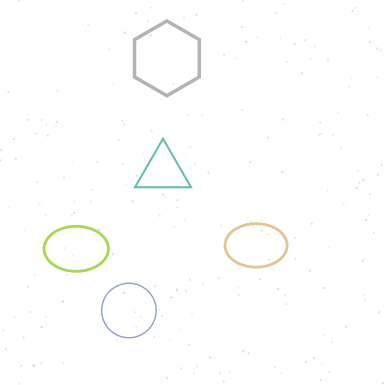[{"shape": "triangle", "thickness": 1.5, "radius": 0.42, "center": [0.423, 0.556]}, {"shape": "circle", "thickness": 1, "radius": 0.35, "center": [0.335, 0.193]}, {"shape": "oval", "thickness": 2, "radius": 0.42, "center": [0.198, 0.354]}, {"shape": "oval", "thickness": 2, "radius": 0.4, "center": [0.665, 0.363]}, {"shape": "hexagon", "thickness": 2.5, "radius": 0.49, "center": [0.433, 0.849]}]